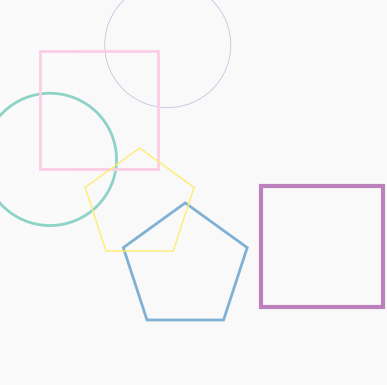[{"shape": "circle", "thickness": 2, "radius": 0.86, "center": [0.129, 0.586]}, {"shape": "circle", "thickness": 0.5, "radius": 0.81, "center": [0.433, 0.883]}, {"shape": "pentagon", "thickness": 2, "radius": 0.84, "center": [0.478, 0.305]}, {"shape": "square", "thickness": 2, "radius": 0.76, "center": [0.256, 0.713]}, {"shape": "square", "thickness": 3, "radius": 0.78, "center": [0.831, 0.36]}, {"shape": "pentagon", "thickness": 1, "radius": 0.74, "center": [0.36, 0.468]}]